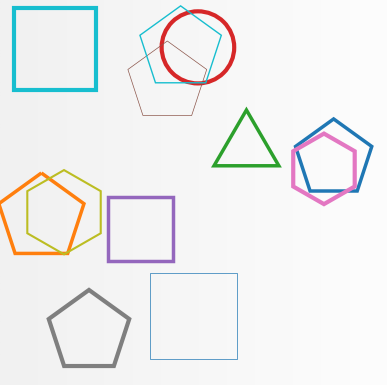[{"shape": "square", "thickness": 0.5, "radius": 0.56, "center": [0.499, 0.179]}, {"shape": "pentagon", "thickness": 2.5, "radius": 0.52, "center": [0.861, 0.588]}, {"shape": "pentagon", "thickness": 2.5, "radius": 0.58, "center": [0.107, 0.435]}, {"shape": "triangle", "thickness": 2.5, "radius": 0.48, "center": [0.636, 0.618]}, {"shape": "circle", "thickness": 3, "radius": 0.47, "center": [0.511, 0.877]}, {"shape": "square", "thickness": 2.5, "radius": 0.42, "center": [0.362, 0.406]}, {"shape": "pentagon", "thickness": 0.5, "radius": 0.53, "center": [0.432, 0.787]}, {"shape": "hexagon", "thickness": 3, "radius": 0.46, "center": [0.836, 0.561]}, {"shape": "pentagon", "thickness": 3, "radius": 0.55, "center": [0.23, 0.138]}, {"shape": "hexagon", "thickness": 1.5, "radius": 0.55, "center": [0.165, 0.449]}, {"shape": "square", "thickness": 3, "radius": 0.53, "center": [0.142, 0.873]}, {"shape": "pentagon", "thickness": 1, "radius": 0.55, "center": [0.466, 0.874]}]